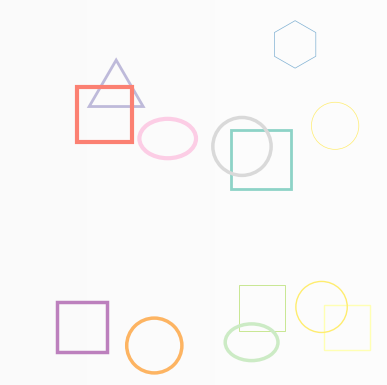[{"shape": "square", "thickness": 2, "radius": 0.38, "center": [0.674, 0.586]}, {"shape": "square", "thickness": 1, "radius": 0.29, "center": [0.895, 0.15]}, {"shape": "triangle", "thickness": 2, "radius": 0.4, "center": [0.3, 0.764]}, {"shape": "square", "thickness": 3, "radius": 0.35, "center": [0.27, 0.703]}, {"shape": "hexagon", "thickness": 0.5, "radius": 0.31, "center": [0.762, 0.885]}, {"shape": "circle", "thickness": 2.5, "radius": 0.36, "center": [0.398, 0.103]}, {"shape": "square", "thickness": 0.5, "radius": 0.29, "center": [0.676, 0.2]}, {"shape": "oval", "thickness": 3, "radius": 0.37, "center": [0.433, 0.64]}, {"shape": "circle", "thickness": 2.5, "radius": 0.38, "center": [0.624, 0.62]}, {"shape": "square", "thickness": 2.5, "radius": 0.32, "center": [0.212, 0.15]}, {"shape": "oval", "thickness": 2.5, "radius": 0.34, "center": [0.649, 0.111]}, {"shape": "circle", "thickness": 0.5, "radius": 0.31, "center": [0.865, 0.673]}, {"shape": "circle", "thickness": 1, "radius": 0.33, "center": [0.83, 0.203]}]